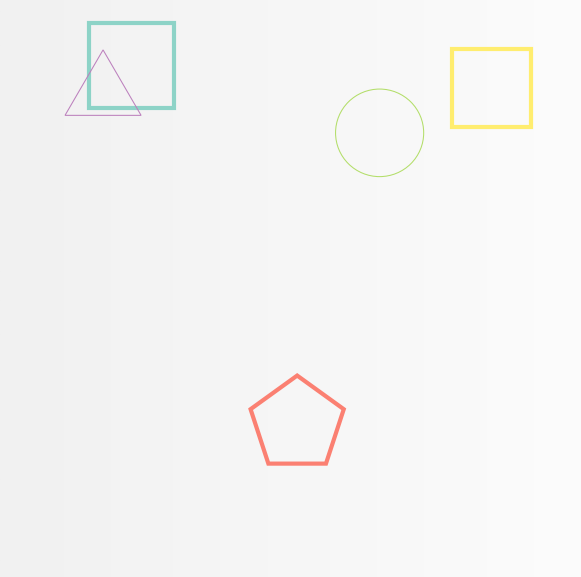[{"shape": "square", "thickness": 2, "radius": 0.37, "center": [0.226, 0.885]}, {"shape": "pentagon", "thickness": 2, "radius": 0.42, "center": [0.511, 0.265]}, {"shape": "circle", "thickness": 0.5, "radius": 0.38, "center": [0.653, 0.769]}, {"shape": "triangle", "thickness": 0.5, "radius": 0.38, "center": [0.177, 0.837]}, {"shape": "square", "thickness": 2, "radius": 0.34, "center": [0.846, 0.847]}]